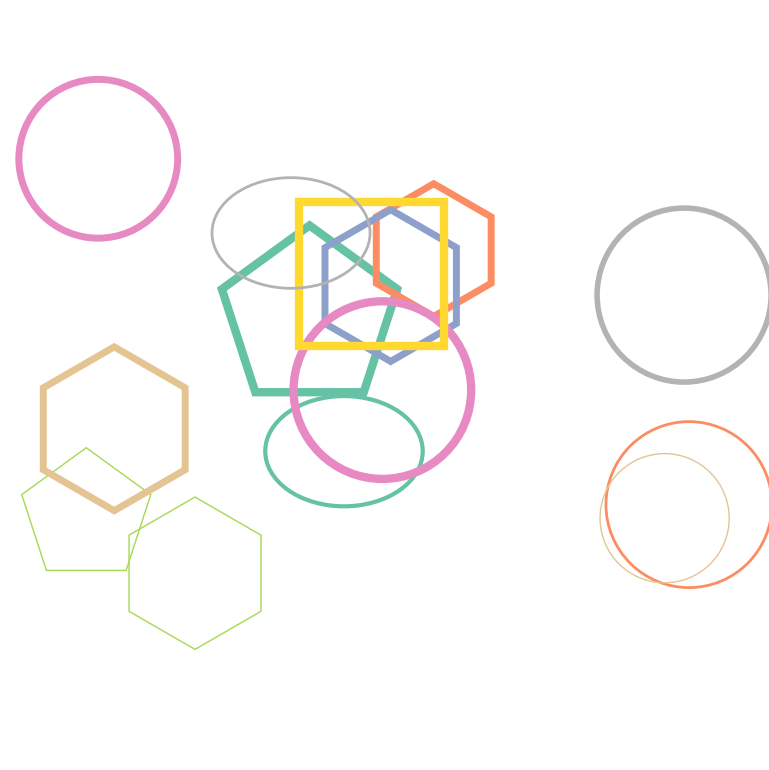[{"shape": "pentagon", "thickness": 3, "radius": 0.6, "center": [0.402, 0.588]}, {"shape": "oval", "thickness": 1.5, "radius": 0.51, "center": [0.447, 0.414]}, {"shape": "hexagon", "thickness": 2.5, "radius": 0.43, "center": [0.563, 0.675]}, {"shape": "circle", "thickness": 1, "radius": 0.54, "center": [0.895, 0.345]}, {"shape": "hexagon", "thickness": 2.5, "radius": 0.49, "center": [0.507, 0.629]}, {"shape": "circle", "thickness": 3, "radius": 0.58, "center": [0.497, 0.493]}, {"shape": "circle", "thickness": 2.5, "radius": 0.52, "center": [0.128, 0.794]}, {"shape": "pentagon", "thickness": 0.5, "radius": 0.44, "center": [0.112, 0.33]}, {"shape": "hexagon", "thickness": 0.5, "radius": 0.49, "center": [0.253, 0.256]}, {"shape": "square", "thickness": 3, "radius": 0.47, "center": [0.483, 0.644]}, {"shape": "circle", "thickness": 0.5, "radius": 0.42, "center": [0.863, 0.327]}, {"shape": "hexagon", "thickness": 2.5, "radius": 0.53, "center": [0.148, 0.443]}, {"shape": "circle", "thickness": 2, "radius": 0.56, "center": [0.888, 0.617]}, {"shape": "oval", "thickness": 1, "radius": 0.51, "center": [0.378, 0.697]}]